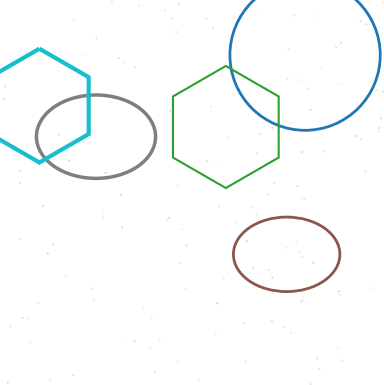[{"shape": "circle", "thickness": 2, "radius": 0.98, "center": [0.792, 0.857]}, {"shape": "hexagon", "thickness": 1.5, "radius": 0.79, "center": [0.587, 0.67]}, {"shape": "oval", "thickness": 2, "radius": 0.69, "center": [0.745, 0.339]}, {"shape": "oval", "thickness": 2.5, "radius": 0.77, "center": [0.249, 0.645]}, {"shape": "hexagon", "thickness": 3, "radius": 0.74, "center": [0.102, 0.726]}]